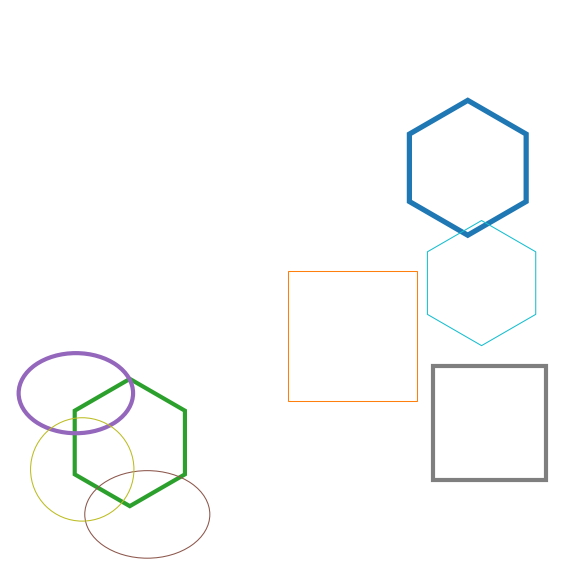[{"shape": "hexagon", "thickness": 2.5, "radius": 0.58, "center": [0.81, 0.709]}, {"shape": "square", "thickness": 0.5, "radius": 0.56, "center": [0.611, 0.417]}, {"shape": "hexagon", "thickness": 2, "radius": 0.55, "center": [0.225, 0.233]}, {"shape": "oval", "thickness": 2, "radius": 0.5, "center": [0.131, 0.318]}, {"shape": "oval", "thickness": 0.5, "radius": 0.54, "center": [0.255, 0.108]}, {"shape": "square", "thickness": 2, "radius": 0.49, "center": [0.848, 0.267]}, {"shape": "circle", "thickness": 0.5, "radius": 0.45, "center": [0.142, 0.186]}, {"shape": "hexagon", "thickness": 0.5, "radius": 0.54, "center": [0.834, 0.509]}]